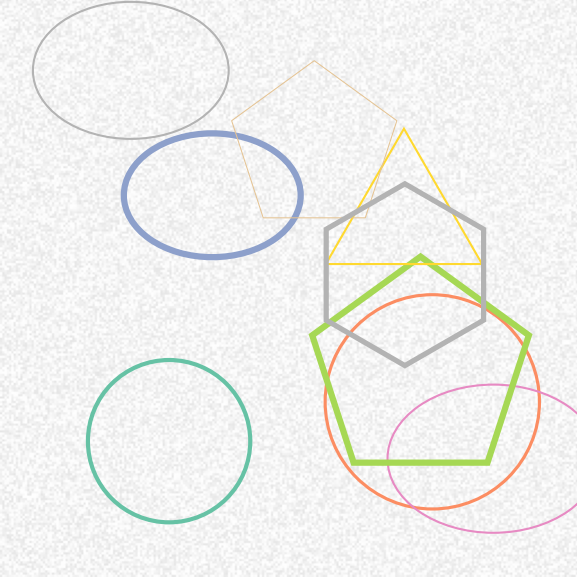[{"shape": "circle", "thickness": 2, "radius": 0.7, "center": [0.293, 0.235]}, {"shape": "circle", "thickness": 1.5, "radius": 0.93, "center": [0.749, 0.303]}, {"shape": "oval", "thickness": 3, "radius": 0.77, "center": [0.368, 0.661]}, {"shape": "oval", "thickness": 1, "radius": 0.92, "center": [0.854, 0.205]}, {"shape": "pentagon", "thickness": 3, "radius": 0.99, "center": [0.728, 0.358]}, {"shape": "triangle", "thickness": 1, "radius": 0.78, "center": [0.699, 0.62]}, {"shape": "pentagon", "thickness": 0.5, "radius": 0.75, "center": [0.544, 0.744]}, {"shape": "hexagon", "thickness": 2.5, "radius": 0.79, "center": [0.701, 0.523]}, {"shape": "oval", "thickness": 1, "radius": 0.85, "center": [0.227, 0.877]}]